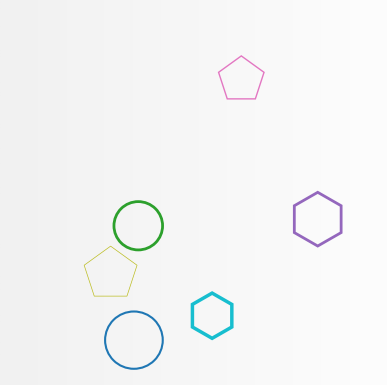[{"shape": "circle", "thickness": 1.5, "radius": 0.37, "center": [0.346, 0.117]}, {"shape": "circle", "thickness": 2, "radius": 0.31, "center": [0.357, 0.414]}, {"shape": "hexagon", "thickness": 2, "radius": 0.35, "center": [0.82, 0.431]}, {"shape": "pentagon", "thickness": 1, "radius": 0.31, "center": [0.623, 0.793]}, {"shape": "pentagon", "thickness": 0.5, "radius": 0.36, "center": [0.285, 0.289]}, {"shape": "hexagon", "thickness": 2.5, "radius": 0.29, "center": [0.547, 0.18]}]